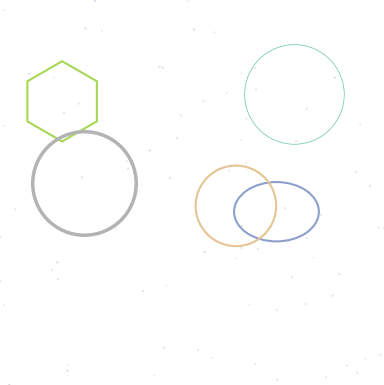[{"shape": "circle", "thickness": 0.5, "radius": 0.65, "center": [0.765, 0.755]}, {"shape": "oval", "thickness": 1.5, "radius": 0.55, "center": [0.718, 0.45]}, {"shape": "hexagon", "thickness": 1.5, "radius": 0.52, "center": [0.161, 0.737]}, {"shape": "circle", "thickness": 1.5, "radius": 0.52, "center": [0.613, 0.465]}, {"shape": "circle", "thickness": 2.5, "radius": 0.67, "center": [0.219, 0.523]}]